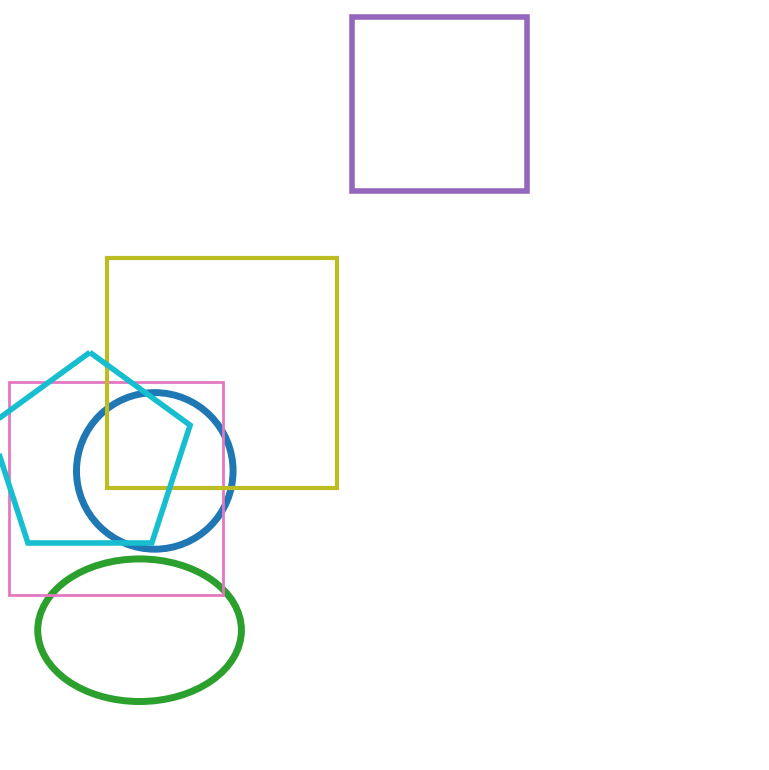[{"shape": "circle", "thickness": 2.5, "radius": 0.51, "center": [0.201, 0.388]}, {"shape": "oval", "thickness": 2.5, "radius": 0.66, "center": [0.181, 0.182]}, {"shape": "square", "thickness": 2, "radius": 0.57, "center": [0.571, 0.865]}, {"shape": "square", "thickness": 1, "radius": 0.69, "center": [0.151, 0.365]}, {"shape": "square", "thickness": 1.5, "radius": 0.75, "center": [0.288, 0.516]}, {"shape": "pentagon", "thickness": 2, "radius": 0.68, "center": [0.117, 0.406]}]